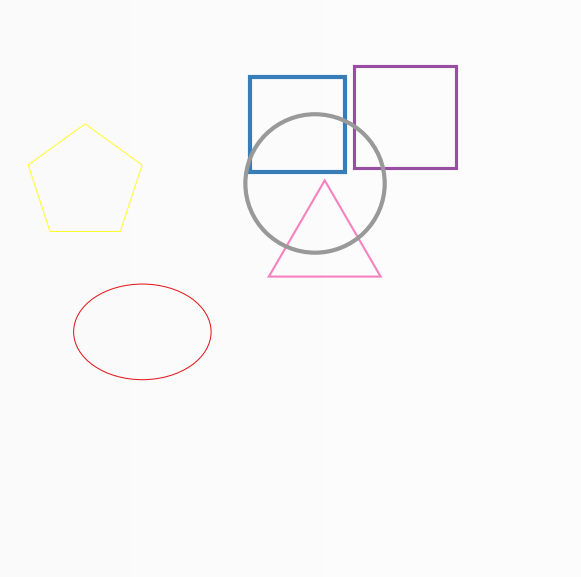[{"shape": "oval", "thickness": 0.5, "radius": 0.59, "center": [0.245, 0.424]}, {"shape": "square", "thickness": 2, "radius": 0.41, "center": [0.512, 0.784]}, {"shape": "square", "thickness": 1.5, "radius": 0.44, "center": [0.697, 0.796]}, {"shape": "pentagon", "thickness": 0.5, "radius": 0.51, "center": [0.146, 0.682]}, {"shape": "triangle", "thickness": 1, "radius": 0.56, "center": [0.559, 0.576]}, {"shape": "circle", "thickness": 2, "radius": 0.6, "center": [0.542, 0.681]}]